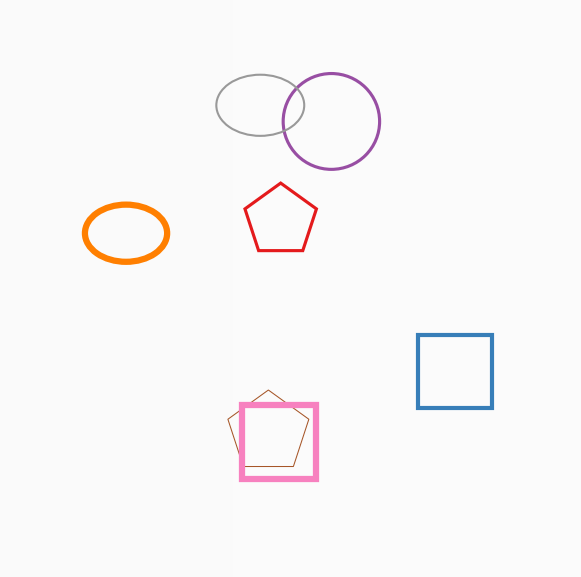[{"shape": "pentagon", "thickness": 1.5, "radius": 0.32, "center": [0.483, 0.617]}, {"shape": "square", "thickness": 2, "radius": 0.32, "center": [0.783, 0.356]}, {"shape": "circle", "thickness": 1.5, "radius": 0.41, "center": [0.57, 0.789]}, {"shape": "oval", "thickness": 3, "radius": 0.35, "center": [0.217, 0.595]}, {"shape": "pentagon", "thickness": 0.5, "radius": 0.37, "center": [0.462, 0.251]}, {"shape": "square", "thickness": 3, "radius": 0.32, "center": [0.48, 0.234]}, {"shape": "oval", "thickness": 1, "radius": 0.38, "center": [0.448, 0.817]}]